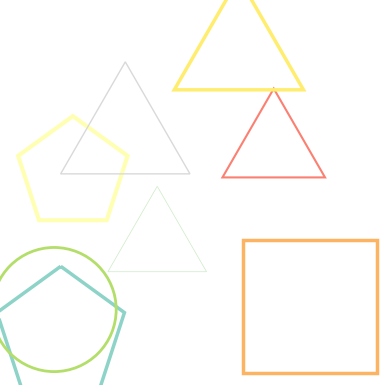[{"shape": "pentagon", "thickness": 2.5, "radius": 0.87, "center": [0.158, 0.134]}, {"shape": "pentagon", "thickness": 3, "radius": 0.75, "center": [0.189, 0.549]}, {"shape": "triangle", "thickness": 1.5, "radius": 0.77, "center": [0.711, 0.616]}, {"shape": "square", "thickness": 2.5, "radius": 0.87, "center": [0.805, 0.204]}, {"shape": "circle", "thickness": 2, "radius": 0.81, "center": [0.141, 0.196]}, {"shape": "triangle", "thickness": 1, "radius": 0.97, "center": [0.325, 0.645]}, {"shape": "triangle", "thickness": 0.5, "radius": 0.74, "center": [0.408, 0.368]}, {"shape": "triangle", "thickness": 2.5, "radius": 0.97, "center": [0.62, 0.864]}]